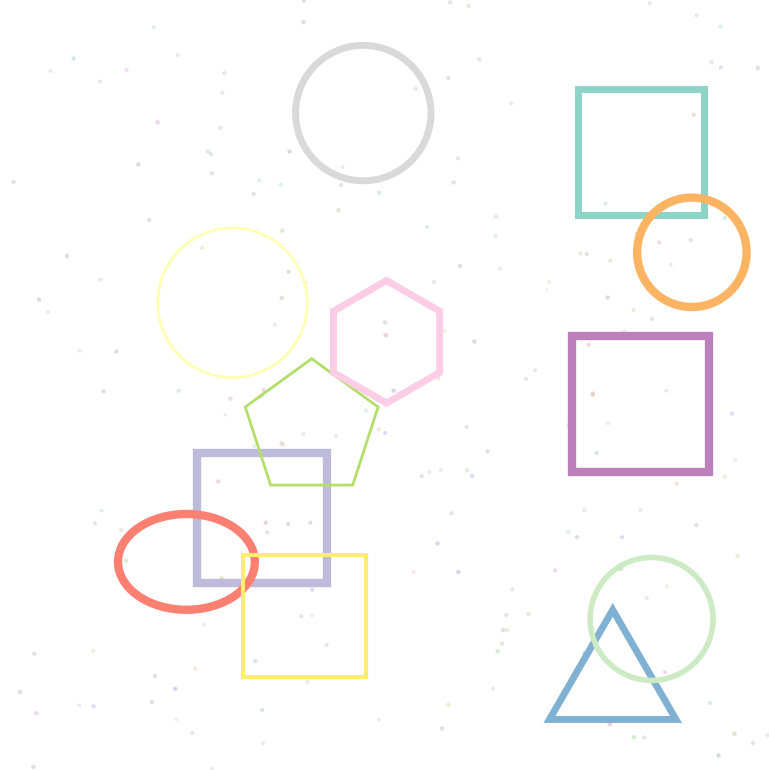[{"shape": "square", "thickness": 2.5, "radius": 0.41, "center": [0.833, 0.802]}, {"shape": "circle", "thickness": 1, "radius": 0.49, "center": [0.302, 0.607]}, {"shape": "square", "thickness": 3, "radius": 0.42, "center": [0.34, 0.328]}, {"shape": "oval", "thickness": 3, "radius": 0.44, "center": [0.242, 0.27]}, {"shape": "triangle", "thickness": 2.5, "radius": 0.47, "center": [0.796, 0.113]}, {"shape": "circle", "thickness": 3, "radius": 0.36, "center": [0.899, 0.672]}, {"shape": "pentagon", "thickness": 1, "radius": 0.45, "center": [0.405, 0.443]}, {"shape": "hexagon", "thickness": 2.5, "radius": 0.4, "center": [0.502, 0.556]}, {"shape": "circle", "thickness": 2.5, "radius": 0.44, "center": [0.472, 0.853]}, {"shape": "square", "thickness": 3, "radius": 0.44, "center": [0.832, 0.475]}, {"shape": "circle", "thickness": 2, "radius": 0.4, "center": [0.846, 0.196]}, {"shape": "square", "thickness": 1.5, "radius": 0.4, "center": [0.395, 0.2]}]